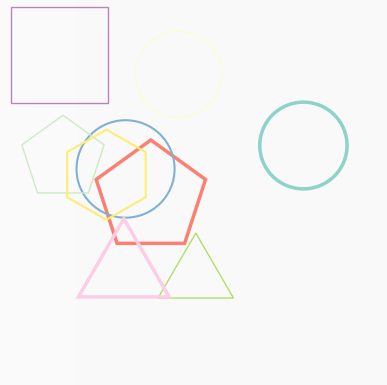[{"shape": "circle", "thickness": 2.5, "radius": 0.56, "center": [0.783, 0.622]}, {"shape": "circle", "thickness": 0.5, "radius": 0.56, "center": [0.461, 0.807]}, {"shape": "pentagon", "thickness": 2.5, "radius": 0.74, "center": [0.389, 0.488]}, {"shape": "circle", "thickness": 1.5, "radius": 0.63, "center": [0.324, 0.561]}, {"shape": "triangle", "thickness": 1, "radius": 0.56, "center": [0.505, 0.282]}, {"shape": "triangle", "thickness": 2.5, "radius": 0.68, "center": [0.32, 0.296]}, {"shape": "square", "thickness": 1, "radius": 0.62, "center": [0.154, 0.857]}, {"shape": "pentagon", "thickness": 1, "radius": 0.56, "center": [0.162, 0.589]}, {"shape": "hexagon", "thickness": 1.5, "radius": 0.59, "center": [0.275, 0.546]}]